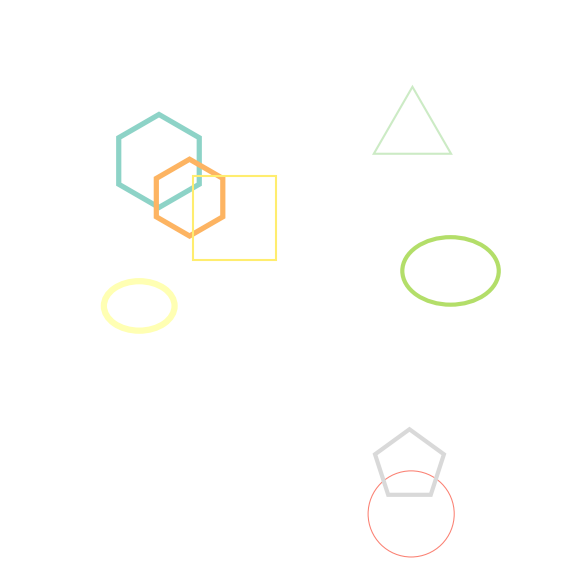[{"shape": "hexagon", "thickness": 2.5, "radius": 0.4, "center": [0.275, 0.72]}, {"shape": "oval", "thickness": 3, "radius": 0.31, "center": [0.241, 0.469]}, {"shape": "circle", "thickness": 0.5, "radius": 0.37, "center": [0.712, 0.109]}, {"shape": "hexagon", "thickness": 2.5, "radius": 0.33, "center": [0.328, 0.657]}, {"shape": "oval", "thickness": 2, "radius": 0.42, "center": [0.78, 0.53]}, {"shape": "pentagon", "thickness": 2, "radius": 0.31, "center": [0.709, 0.193]}, {"shape": "triangle", "thickness": 1, "radius": 0.39, "center": [0.714, 0.772]}, {"shape": "square", "thickness": 1, "radius": 0.36, "center": [0.406, 0.621]}]